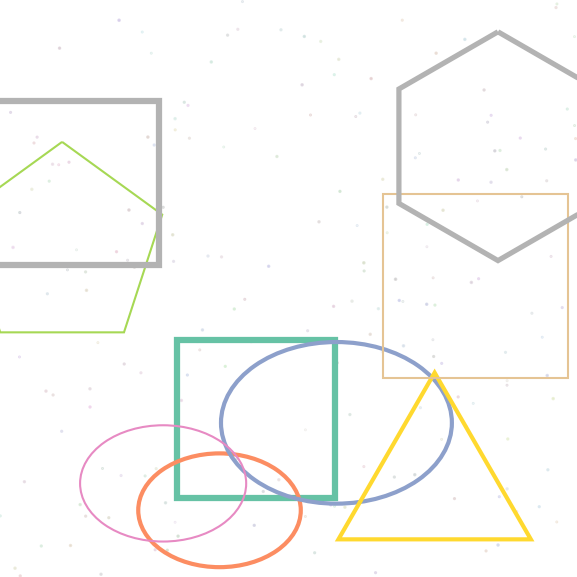[{"shape": "square", "thickness": 3, "radius": 0.68, "center": [0.444, 0.273]}, {"shape": "oval", "thickness": 2, "radius": 0.7, "center": [0.38, 0.116]}, {"shape": "oval", "thickness": 2, "radius": 1.0, "center": [0.583, 0.267]}, {"shape": "oval", "thickness": 1, "radius": 0.72, "center": [0.282, 0.162]}, {"shape": "pentagon", "thickness": 1, "radius": 0.91, "center": [0.108, 0.571]}, {"shape": "triangle", "thickness": 2, "radius": 0.96, "center": [0.753, 0.161]}, {"shape": "square", "thickness": 1, "radius": 0.8, "center": [0.823, 0.504]}, {"shape": "square", "thickness": 3, "radius": 0.71, "center": [0.133, 0.683]}, {"shape": "hexagon", "thickness": 2.5, "radius": 0.99, "center": [0.862, 0.746]}]